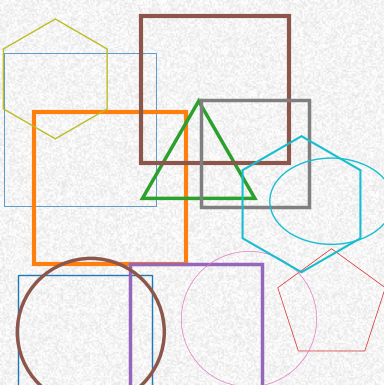[{"shape": "square", "thickness": 1, "radius": 0.87, "center": [0.221, 0.112]}, {"shape": "square", "thickness": 0.5, "radius": 0.99, "center": [0.209, 0.664]}, {"shape": "square", "thickness": 3, "radius": 0.99, "center": [0.286, 0.512]}, {"shape": "triangle", "thickness": 2.5, "radius": 0.84, "center": [0.516, 0.569]}, {"shape": "pentagon", "thickness": 0.5, "radius": 0.73, "center": [0.861, 0.207]}, {"shape": "square", "thickness": 2.5, "radius": 0.85, "center": [0.509, 0.144]}, {"shape": "square", "thickness": 3, "radius": 0.96, "center": [0.558, 0.768]}, {"shape": "circle", "thickness": 2.5, "radius": 0.95, "center": [0.236, 0.138]}, {"shape": "circle", "thickness": 0.5, "radius": 0.88, "center": [0.647, 0.171]}, {"shape": "square", "thickness": 2.5, "radius": 0.7, "center": [0.662, 0.601]}, {"shape": "hexagon", "thickness": 1, "radius": 0.78, "center": [0.144, 0.795]}, {"shape": "oval", "thickness": 1, "radius": 0.8, "center": [0.861, 0.477]}, {"shape": "hexagon", "thickness": 1.5, "radius": 0.88, "center": [0.783, 0.47]}]